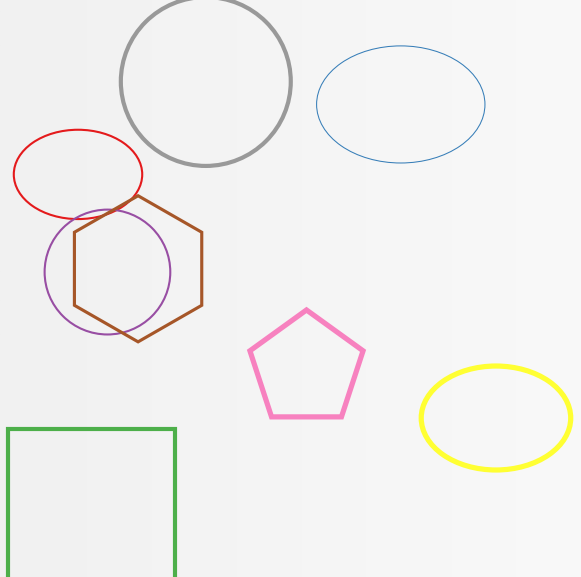[{"shape": "oval", "thickness": 1, "radius": 0.55, "center": [0.134, 0.697]}, {"shape": "oval", "thickness": 0.5, "radius": 0.72, "center": [0.69, 0.818]}, {"shape": "square", "thickness": 2, "radius": 0.72, "center": [0.158, 0.112]}, {"shape": "circle", "thickness": 1, "radius": 0.54, "center": [0.185, 0.528]}, {"shape": "oval", "thickness": 2.5, "radius": 0.64, "center": [0.853, 0.275]}, {"shape": "hexagon", "thickness": 1.5, "radius": 0.63, "center": [0.238, 0.534]}, {"shape": "pentagon", "thickness": 2.5, "radius": 0.51, "center": [0.527, 0.36]}, {"shape": "circle", "thickness": 2, "radius": 0.73, "center": [0.354, 0.858]}]